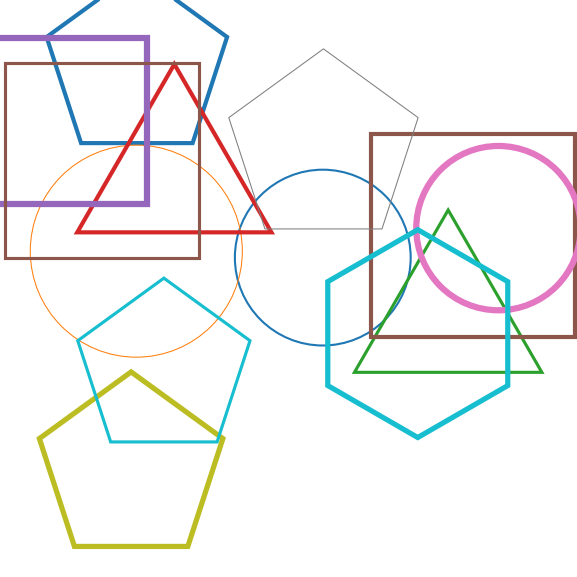[{"shape": "circle", "thickness": 1, "radius": 0.76, "center": [0.559, 0.553]}, {"shape": "pentagon", "thickness": 2, "radius": 0.82, "center": [0.237, 0.884]}, {"shape": "circle", "thickness": 0.5, "radius": 0.92, "center": [0.236, 0.564]}, {"shape": "triangle", "thickness": 1.5, "radius": 0.94, "center": [0.776, 0.448]}, {"shape": "triangle", "thickness": 2, "radius": 0.97, "center": [0.302, 0.694]}, {"shape": "square", "thickness": 3, "radius": 0.72, "center": [0.112, 0.79]}, {"shape": "square", "thickness": 2, "radius": 0.88, "center": [0.819, 0.591]}, {"shape": "square", "thickness": 1.5, "radius": 0.84, "center": [0.176, 0.721]}, {"shape": "circle", "thickness": 3, "radius": 0.71, "center": [0.863, 0.604]}, {"shape": "pentagon", "thickness": 0.5, "radius": 0.86, "center": [0.56, 0.742]}, {"shape": "pentagon", "thickness": 2.5, "radius": 0.84, "center": [0.227, 0.188]}, {"shape": "pentagon", "thickness": 1.5, "radius": 0.78, "center": [0.284, 0.361]}, {"shape": "hexagon", "thickness": 2.5, "radius": 0.9, "center": [0.723, 0.421]}]